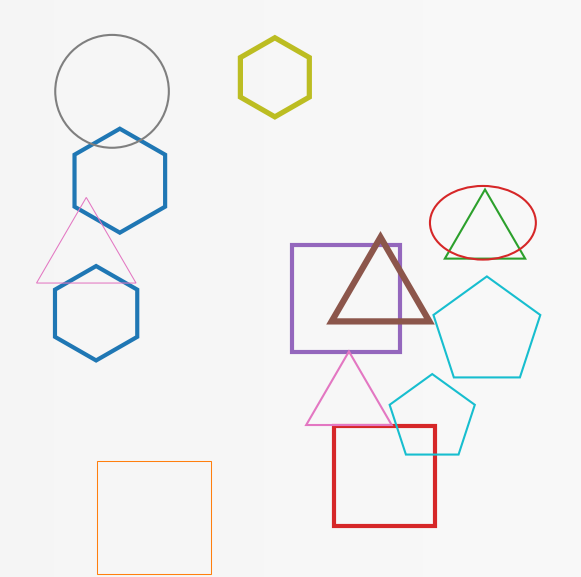[{"shape": "hexagon", "thickness": 2, "radius": 0.41, "center": [0.165, 0.457]}, {"shape": "hexagon", "thickness": 2, "radius": 0.45, "center": [0.206, 0.686]}, {"shape": "square", "thickness": 0.5, "radius": 0.49, "center": [0.265, 0.102]}, {"shape": "triangle", "thickness": 1, "radius": 0.4, "center": [0.834, 0.591]}, {"shape": "oval", "thickness": 1, "radius": 0.46, "center": [0.831, 0.613]}, {"shape": "square", "thickness": 2, "radius": 0.43, "center": [0.661, 0.175]}, {"shape": "square", "thickness": 2, "radius": 0.46, "center": [0.595, 0.482]}, {"shape": "triangle", "thickness": 3, "radius": 0.49, "center": [0.655, 0.491]}, {"shape": "triangle", "thickness": 0.5, "radius": 0.49, "center": [0.148, 0.558]}, {"shape": "triangle", "thickness": 1, "radius": 0.42, "center": [0.6, 0.306]}, {"shape": "circle", "thickness": 1, "radius": 0.49, "center": [0.193, 0.841]}, {"shape": "hexagon", "thickness": 2.5, "radius": 0.34, "center": [0.473, 0.865]}, {"shape": "pentagon", "thickness": 1, "radius": 0.48, "center": [0.838, 0.424]}, {"shape": "pentagon", "thickness": 1, "radius": 0.39, "center": [0.744, 0.274]}]